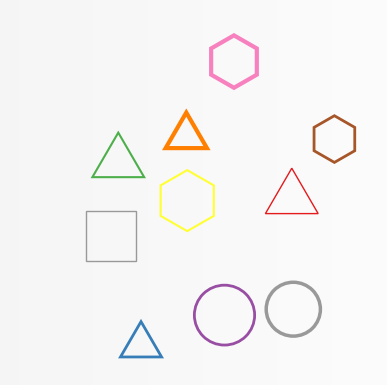[{"shape": "triangle", "thickness": 1, "radius": 0.39, "center": [0.753, 0.484]}, {"shape": "triangle", "thickness": 2, "radius": 0.31, "center": [0.364, 0.103]}, {"shape": "triangle", "thickness": 1.5, "radius": 0.39, "center": [0.305, 0.578]}, {"shape": "circle", "thickness": 2, "radius": 0.39, "center": [0.579, 0.182]}, {"shape": "triangle", "thickness": 3, "radius": 0.31, "center": [0.481, 0.646]}, {"shape": "hexagon", "thickness": 1.5, "radius": 0.4, "center": [0.483, 0.479]}, {"shape": "hexagon", "thickness": 2, "radius": 0.3, "center": [0.863, 0.639]}, {"shape": "hexagon", "thickness": 3, "radius": 0.34, "center": [0.604, 0.84]}, {"shape": "square", "thickness": 1, "radius": 0.32, "center": [0.286, 0.387]}, {"shape": "circle", "thickness": 2.5, "radius": 0.35, "center": [0.757, 0.197]}]